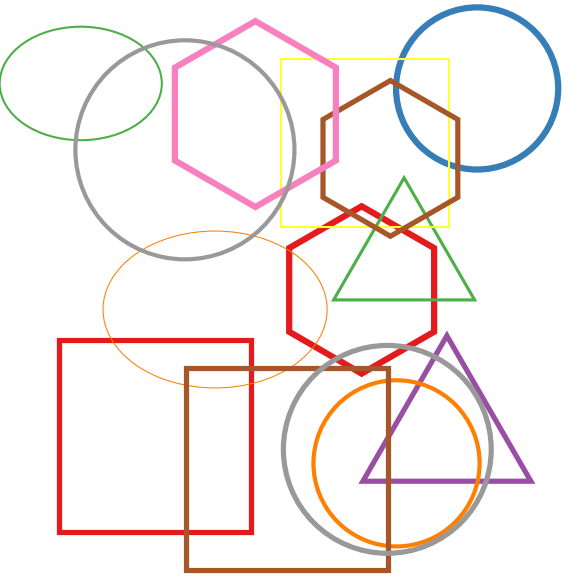[{"shape": "hexagon", "thickness": 3, "radius": 0.72, "center": [0.626, 0.497]}, {"shape": "square", "thickness": 2.5, "radius": 0.83, "center": [0.269, 0.244]}, {"shape": "circle", "thickness": 3, "radius": 0.7, "center": [0.826, 0.846]}, {"shape": "triangle", "thickness": 1.5, "radius": 0.7, "center": [0.7, 0.55]}, {"shape": "oval", "thickness": 1, "radius": 0.7, "center": [0.14, 0.855]}, {"shape": "triangle", "thickness": 2.5, "radius": 0.84, "center": [0.774, 0.25]}, {"shape": "oval", "thickness": 0.5, "radius": 0.97, "center": [0.372, 0.463]}, {"shape": "circle", "thickness": 2, "radius": 0.72, "center": [0.687, 0.197]}, {"shape": "square", "thickness": 1, "radius": 0.73, "center": [0.632, 0.752]}, {"shape": "square", "thickness": 2.5, "radius": 0.87, "center": [0.497, 0.187]}, {"shape": "hexagon", "thickness": 2.5, "radius": 0.67, "center": [0.676, 0.725]}, {"shape": "hexagon", "thickness": 3, "radius": 0.8, "center": [0.442, 0.802]}, {"shape": "circle", "thickness": 2, "radius": 0.95, "center": [0.32, 0.74]}, {"shape": "circle", "thickness": 2.5, "radius": 0.9, "center": [0.671, 0.221]}]